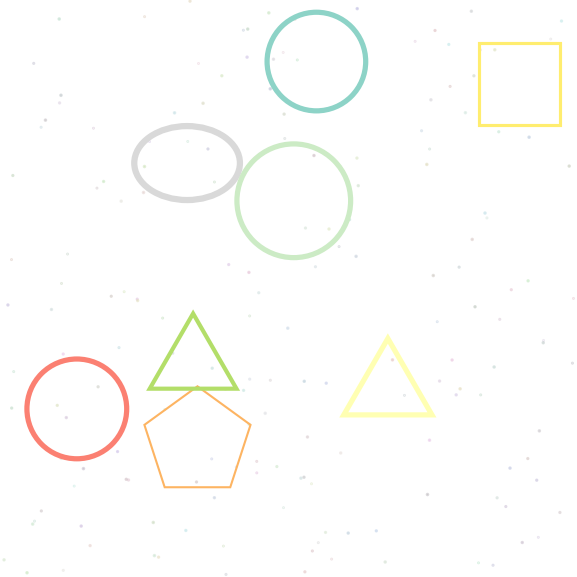[{"shape": "circle", "thickness": 2.5, "radius": 0.43, "center": [0.548, 0.893]}, {"shape": "triangle", "thickness": 2.5, "radius": 0.44, "center": [0.672, 0.325]}, {"shape": "circle", "thickness": 2.5, "radius": 0.43, "center": [0.133, 0.291]}, {"shape": "pentagon", "thickness": 1, "radius": 0.48, "center": [0.342, 0.234]}, {"shape": "triangle", "thickness": 2, "radius": 0.43, "center": [0.334, 0.369]}, {"shape": "oval", "thickness": 3, "radius": 0.46, "center": [0.324, 0.717]}, {"shape": "circle", "thickness": 2.5, "radius": 0.49, "center": [0.509, 0.651]}, {"shape": "square", "thickness": 1.5, "radius": 0.35, "center": [0.9, 0.854]}]